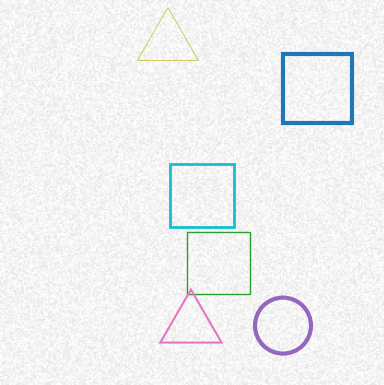[{"shape": "square", "thickness": 3, "radius": 0.45, "center": [0.824, 0.77]}, {"shape": "square", "thickness": 1, "radius": 0.4, "center": [0.567, 0.316]}, {"shape": "circle", "thickness": 3, "radius": 0.36, "center": [0.735, 0.154]}, {"shape": "triangle", "thickness": 1.5, "radius": 0.46, "center": [0.496, 0.156]}, {"shape": "triangle", "thickness": 0.5, "radius": 0.46, "center": [0.436, 0.889]}, {"shape": "square", "thickness": 2, "radius": 0.41, "center": [0.525, 0.492]}]